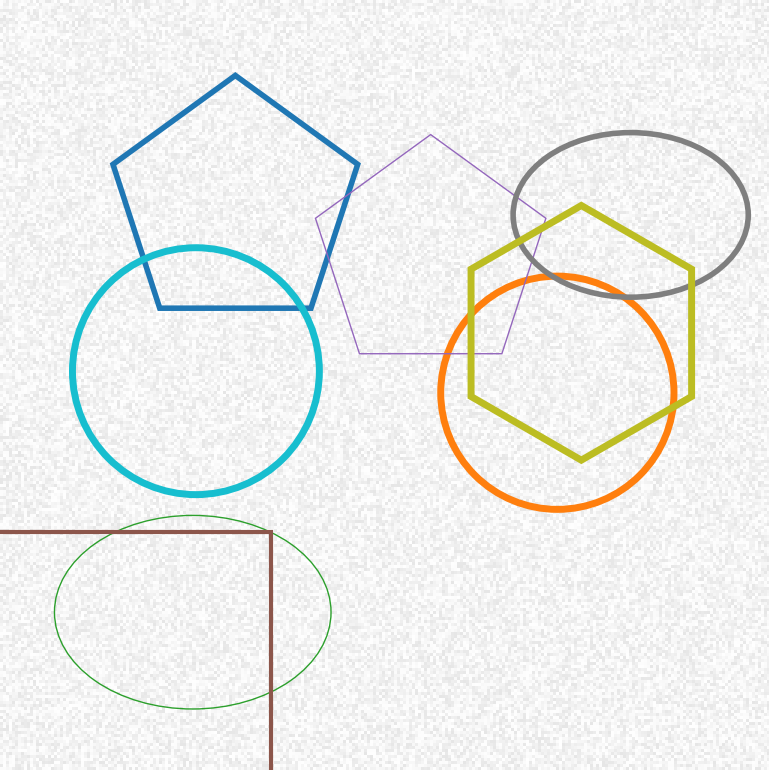[{"shape": "pentagon", "thickness": 2, "radius": 0.84, "center": [0.306, 0.735]}, {"shape": "circle", "thickness": 2.5, "radius": 0.76, "center": [0.724, 0.49]}, {"shape": "oval", "thickness": 0.5, "radius": 0.9, "center": [0.25, 0.205]}, {"shape": "pentagon", "thickness": 0.5, "radius": 0.79, "center": [0.559, 0.668]}, {"shape": "square", "thickness": 1.5, "radius": 0.95, "center": [0.162, 0.118]}, {"shape": "oval", "thickness": 2, "radius": 0.76, "center": [0.819, 0.721]}, {"shape": "hexagon", "thickness": 2.5, "radius": 0.83, "center": [0.755, 0.568]}, {"shape": "circle", "thickness": 2.5, "radius": 0.8, "center": [0.254, 0.518]}]